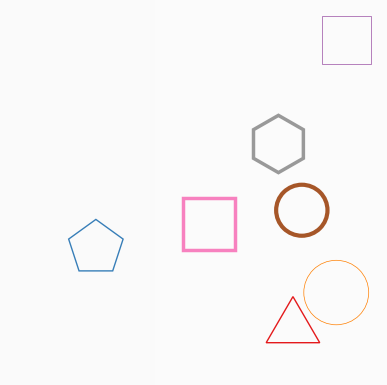[{"shape": "triangle", "thickness": 1, "radius": 0.4, "center": [0.756, 0.15]}, {"shape": "pentagon", "thickness": 1, "radius": 0.37, "center": [0.247, 0.356]}, {"shape": "square", "thickness": 0.5, "radius": 0.31, "center": [0.894, 0.896]}, {"shape": "circle", "thickness": 0.5, "radius": 0.42, "center": [0.868, 0.24]}, {"shape": "circle", "thickness": 3, "radius": 0.33, "center": [0.779, 0.454]}, {"shape": "square", "thickness": 2.5, "radius": 0.34, "center": [0.539, 0.417]}, {"shape": "hexagon", "thickness": 2.5, "radius": 0.37, "center": [0.719, 0.626]}]